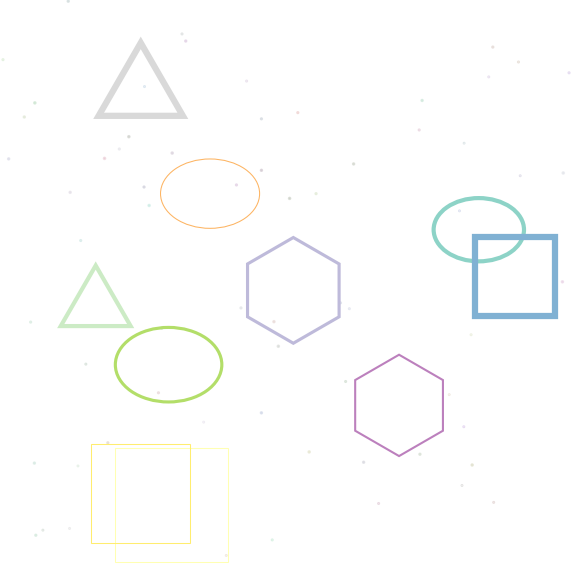[{"shape": "oval", "thickness": 2, "radius": 0.39, "center": [0.829, 0.601]}, {"shape": "square", "thickness": 0.5, "radius": 0.49, "center": [0.297, 0.125]}, {"shape": "hexagon", "thickness": 1.5, "radius": 0.46, "center": [0.508, 0.496]}, {"shape": "square", "thickness": 3, "radius": 0.35, "center": [0.892, 0.52]}, {"shape": "oval", "thickness": 0.5, "radius": 0.43, "center": [0.364, 0.664]}, {"shape": "oval", "thickness": 1.5, "radius": 0.46, "center": [0.292, 0.368]}, {"shape": "triangle", "thickness": 3, "radius": 0.42, "center": [0.244, 0.841]}, {"shape": "hexagon", "thickness": 1, "radius": 0.44, "center": [0.691, 0.297]}, {"shape": "triangle", "thickness": 2, "radius": 0.35, "center": [0.166, 0.469]}, {"shape": "square", "thickness": 0.5, "radius": 0.43, "center": [0.244, 0.144]}]